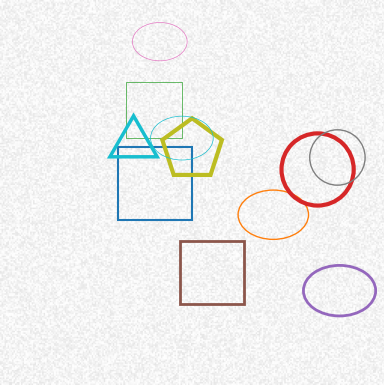[{"shape": "square", "thickness": 1.5, "radius": 0.48, "center": [0.402, 0.523]}, {"shape": "oval", "thickness": 1, "radius": 0.46, "center": [0.71, 0.442]}, {"shape": "square", "thickness": 0.5, "radius": 0.36, "center": [0.4, 0.714]}, {"shape": "circle", "thickness": 3, "radius": 0.47, "center": [0.825, 0.56]}, {"shape": "oval", "thickness": 2, "radius": 0.47, "center": [0.882, 0.245]}, {"shape": "square", "thickness": 2, "radius": 0.41, "center": [0.551, 0.292]}, {"shape": "oval", "thickness": 0.5, "radius": 0.36, "center": [0.415, 0.892]}, {"shape": "circle", "thickness": 1, "radius": 0.36, "center": [0.876, 0.591]}, {"shape": "pentagon", "thickness": 3, "radius": 0.41, "center": [0.499, 0.611]}, {"shape": "oval", "thickness": 0.5, "radius": 0.41, "center": [0.472, 0.641]}, {"shape": "triangle", "thickness": 2.5, "radius": 0.35, "center": [0.347, 0.628]}]